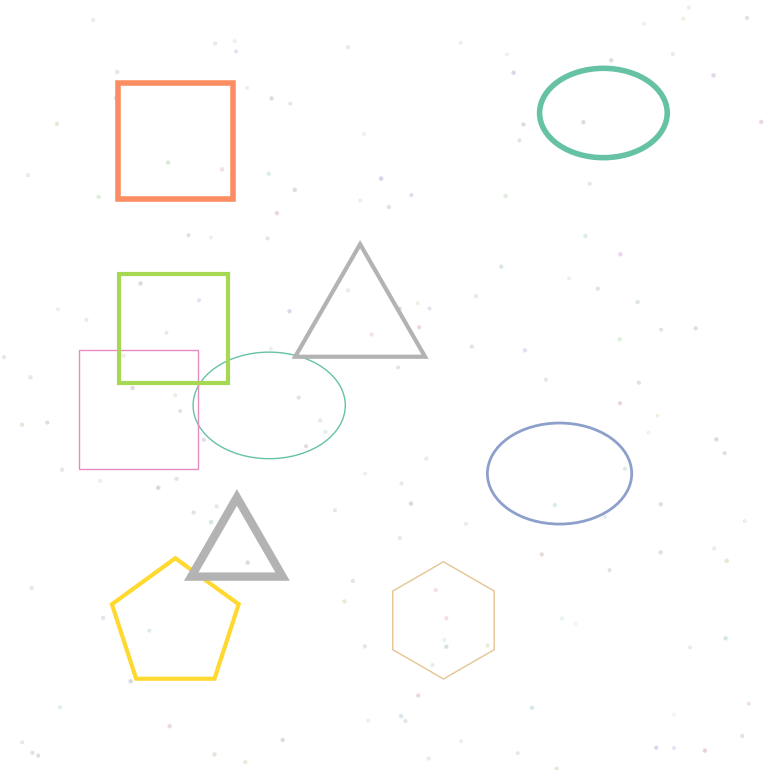[{"shape": "oval", "thickness": 2, "radius": 0.41, "center": [0.784, 0.853]}, {"shape": "oval", "thickness": 0.5, "radius": 0.49, "center": [0.35, 0.473]}, {"shape": "square", "thickness": 2, "radius": 0.38, "center": [0.228, 0.817]}, {"shape": "oval", "thickness": 1, "radius": 0.47, "center": [0.727, 0.385]}, {"shape": "square", "thickness": 0.5, "radius": 0.39, "center": [0.18, 0.468]}, {"shape": "square", "thickness": 1.5, "radius": 0.35, "center": [0.226, 0.573]}, {"shape": "pentagon", "thickness": 1.5, "radius": 0.43, "center": [0.228, 0.189]}, {"shape": "hexagon", "thickness": 0.5, "radius": 0.38, "center": [0.576, 0.194]}, {"shape": "triangle", "thickness": 1.5, "radius": 0.49, "center": [0.468, 0.585]}, {"shape": "triangle", "thickness": 3, "radius": 0.34, "center": [0.308, 0.285]}]